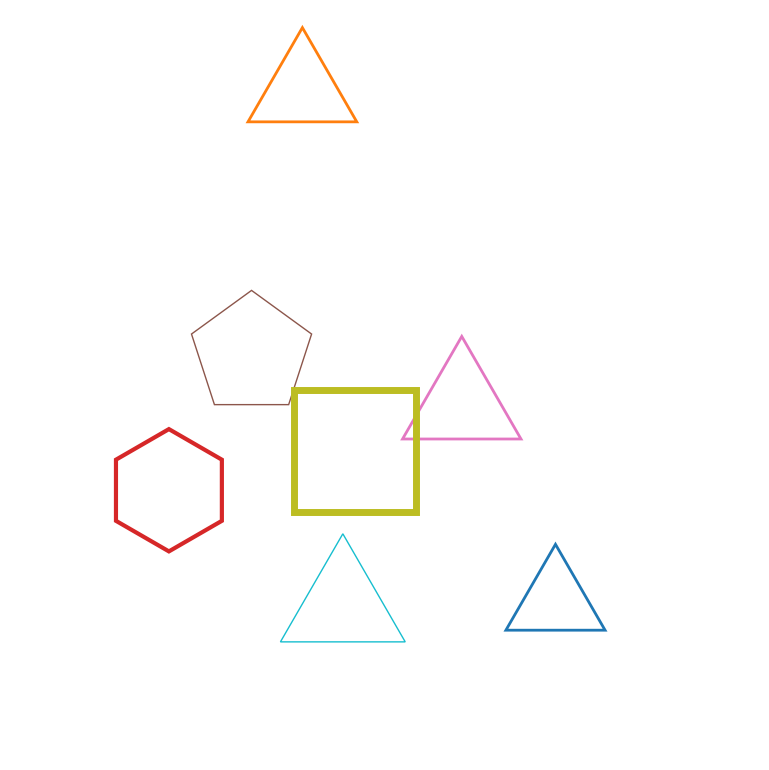[{"shape": "triangle", "thickness": 1, "radius": 0.37, "center": [0.721, 0.219]}, {"shape": "triangle", "thickness": 1, "radius": 0.41, "center": [0.393, 0.883]}, {"shape": "hexagon", "thickness": 1.5, "radius": 0.4, "center": [0.219, 0.363]}, {"shape": "pentagon", "thickness": 0.5, "radius": 0.41, "center": [0.327, 0.541]}, {"shape": "triangle", "thickness": 1, "radius": 0.44, "center": [0.6, 0.474]}, {"shape": "square", "thickness": 2.5, "radius": 0.4, "center": [0.461, 0.415]}, {"shape": "triangle", "thickness": 0.5, "radius": 0.47, "center": [0.445, 0.213]}]